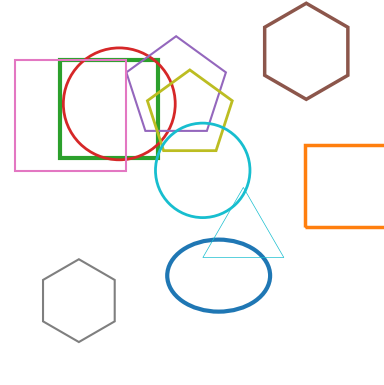[{"shape": "oval", "thickness": 3, "radius": 0.67, "center": [0.568, 0.284]}, {"shape": "square", "thickness": 2.5, "radius": 0.53, "center": [0.897, 0.517]}, {"shape": "square", "thickness": 3, "radius": 0.64, "center": [0.283, 0.717]}, {"shape": "circle", "thickness": 2, "radius": 0.73, "center": [0.31, 0.73]}, {"shape": "pentagon", "thickness": 1.5, "radius": 0.68, "center": [0.457, 0.77]}, {"shape": "hexagon", "thickness": 2.5, "radius": 0.62, "center": [0.795, 0.867]}, {"shape": "square", "thickness": 1.5, "radius": 0.72, "center": [0.183, 0.701]}, {"shape": "hexagon", "thickness": 1.5, "radius": 0.54, "center": [0.205, 0.219]}, {"shape": "pentagon", "thickness": 2, "radius": 0.58, "center": [0.493, 0.702]}, {"shape": "triangle", "thickness": 0.5, "radius": 0.61, "center": [0.632, 0.392]}, {"shape": "circle", "thickness": 2, "radius": 0.61, "center": [0.527, 0.557]}]